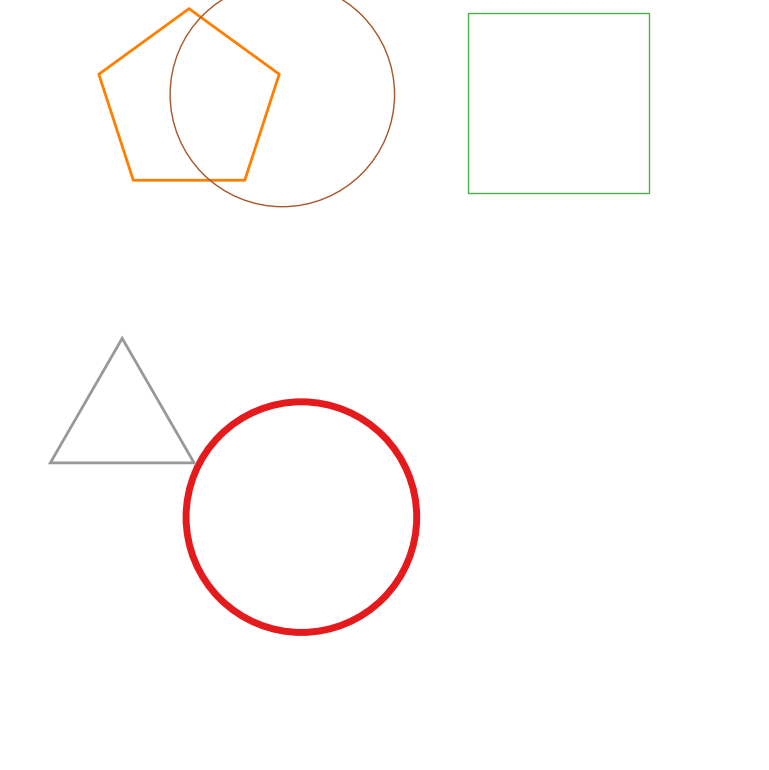[{"shape": "circle", "thickness": 2.5, "radius": 0.75, "center": [0.391, 0.328]}, {"shape": "square", "thickness": 0.5, "radius": 0.59, "center": [0.725, 0.866]}, {"shape": "pentagon", "thickness": 1, "radius": 0.62, "center": [0.245, 0.866]}, {"shape": "circle", "thickness": 0.5, "radius": 0.73, "center": [0.367, 0.877]}, {"shape": "triangle", "thickness": 1, "radius": 0.54, "center": [0.159, 0.453]}]